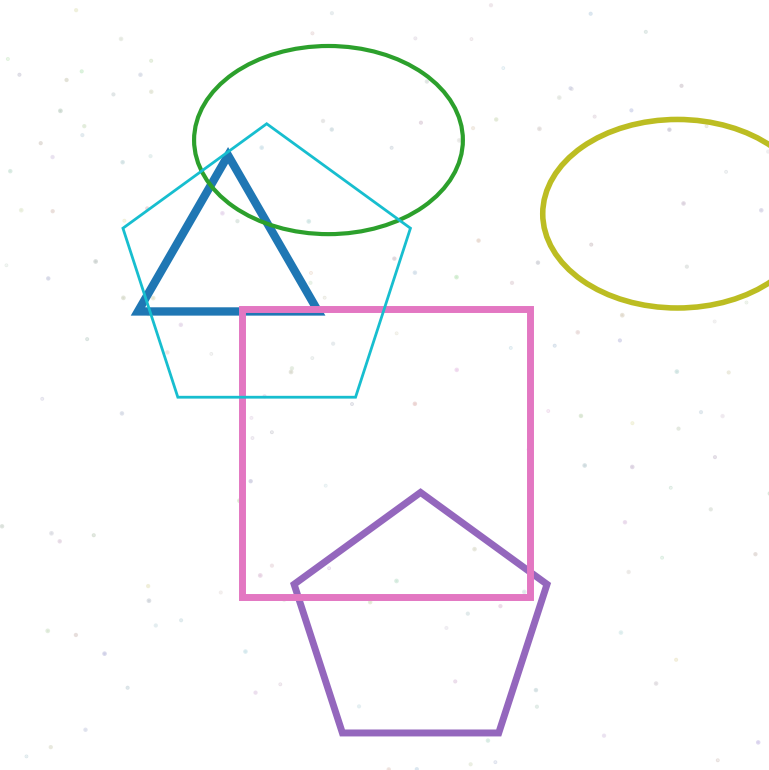[{"shape": "triangle", "thickness": 3, "radius": 0.68, "center": [0.296, 0.663]}, {"shape": "oval", "thickness": 1.5, "radius": 0.87, "center": [0.427, 0.818]}, {"shape": "pentagon", "thickness": 2.5, "radius": 0.86, "center": [0.546, 0.188]}, {"shape": "square", "thickness": 2.5, "radius": 0.94, "center": [0.502, 0.412]}, {"shape": "oval", "thickness": 2, "radius": 0.87, "center": [0.88, 0.722]}, {"shape": "pentagon", "thickness": 1, "radius": 0.98, "center": [0.346, 0.643]}]